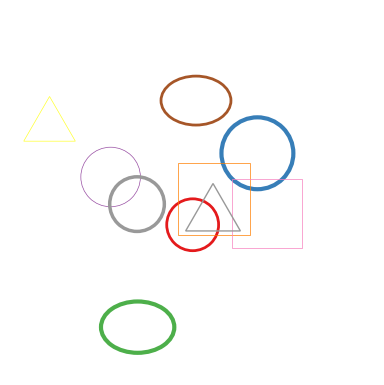[{"shape": "circle", "thickness": 2, "radius": 0.34, "center": [0.5, 0.416]}, {"shape": "circle", "thickness": 3, "radius": 0.47, "center": [0.669, 0.602]}, {"shape": "oval", "thickness": 3, "radius": 0.48, "center": [0.358, 0.15]}, {"shape": "circle", "thickness": 0.5, "radius": 0.39, "center": [0.287, 0.54]}, {"shape": "square", "thickness": 0.5, "radius": 0.47, "center": [0.557, 0.483]}, {"shape": "triangle", "thickness": 0.5, "radius": 0.39, "center": [0.129, 0.672]}, {"shape": "oval", "thickness": 2, "radius": 0.45, "center": [0.509, 0.739]}, {"shape": "square", "thickness": 0.5, "radius": 0.45, "center": [0.694, 0.446]}, {"shape": "triangle", "thickness": 1, "radius": 0.41, "center": [0.553, 0.441]}, {"shape": "circle", "thickness": 2.5, "radius": 0.35, "center": [0.356, 0.47]}]